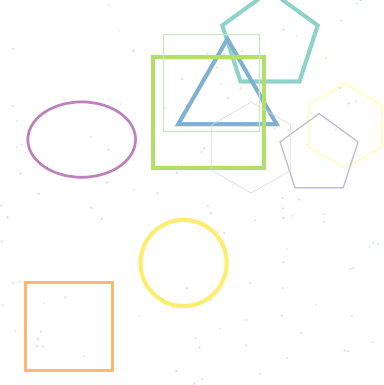[{"shape": "pentagon", "thickness": 3, "radius": 0.65, "center": [0.701, 0.894]}, {"shape": "hexagon", "thickness": 1, "radius": 0.55, "center": [0.896, 0.673]}, {"shape": "pentagon", "thickness": 1, "radius": 0.53, "center": [0.829, 0.598]}, {"shape": "triangle", "thickness": 3, "radius": 0.74, "center": [0.591, 0.751]}, {"shape": "square", "thickness": 2, "radius": 0.57, "center": [0.178, 0.153]}, {"shape": "square", "thickness": 3, "radius": 0.72, "center": [0.541, 0.707]}, {"shape": "hexagon", "thickness": 0.5, "radius": 0.59, "center": [0.653, 0.617]}, {"shape": "oval", "thickness": 2, "radius": 0.7, "center": [0.212, 0.637]}, {"shape": "square", "thickness": 1, "radius": 0.62, "center": [0.549, 0.786]}, {"shape": "circle", "thickness": 3, "radius": 0.56, "center": [0.477, 0.317]}]